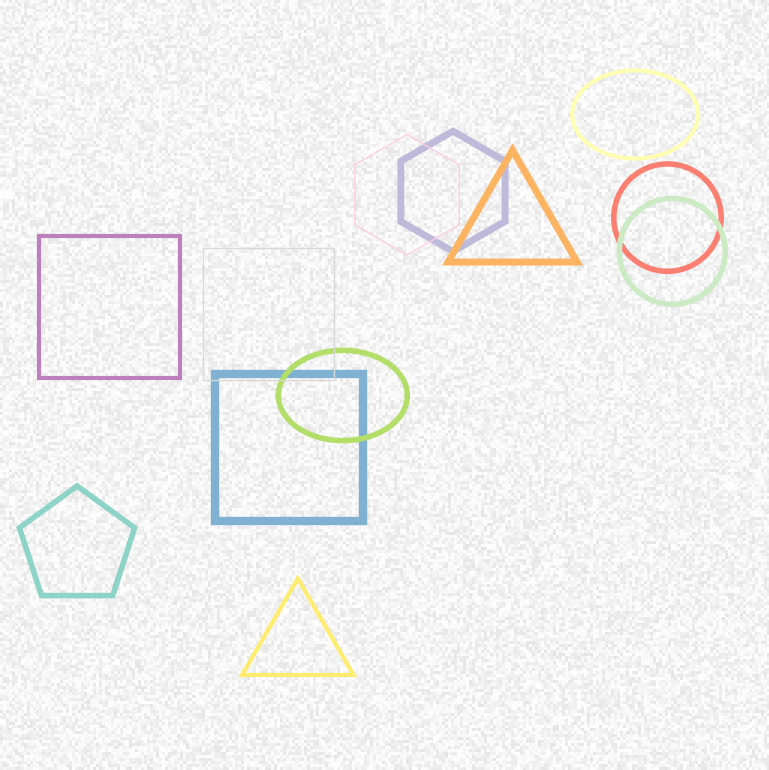[{"shape": "pentagon", "thickness": 2, "radius": 0.39, "center": [0.1, 0.29]}, {"shape": "oval", "thickness": 1.5, "radius": 0.41, "center": [0.825, 0.851]}, {"shape": "hexagon", "thickness": 2.5, "radius": 0.39, "center": [0.588, 0.752]}, {"shape": "circle", "thickness": 2, "radius": 0.35, "center": [0.867, 0.717]}, {"shape": "square", "thickness": 3, "radius": 0.48, "center": [0.375, 0.419]}, {"shape": "triangle", "thickness": 2.5, "radius": 0.48, "center": [0.666, 0.708]}, {"shape": "oval", "thickness": 2, "radius": 0.42, "center": [0.445, 0.486]}, {"shape": "hexagon", "thickness": 0.5, "radius": 0.39, "center": [0.529, 0.747]}, {"shape": "square", "thickness": 0.5, "radius": 0.43, "center": [0.349, 0.592]}, {"shape": "square", "thickness": 1.5, "radius": 0.46, "center": [0.142, 0.601]}, {"shape": "circle", "thickness": 2, "radius": 0.34, "center": [0.873, 0.674]}, {"shape": "triangle", "thickness": 1.5, "radius": 0.42, "center": [0.387, 0.165]}]